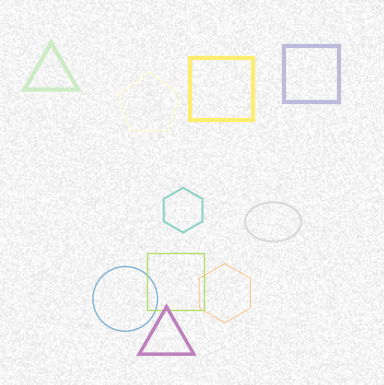[{"shape": "hexagon", "thickness": 1.5, "radius": 0.29, "center": [0.476, 0.454]}, {"shape": "pentagon", "thickness": 0.5, "radius": 0.42, "center": [0.388, 0.728]}, {"shape": "square", "thickness": 3, "radius": 0.36, "center": [0.809, 0.809]}, {"shape": "circle", "thickness": 1, "radius": 0.42, "center": [0.325, 0.224]}, {"shape": "hexagon", "thickness": 0.5, "radius": 0.38, "center": [0.584, 0.239]}, {"shape": "square", "thickness": 1, "radius": 0.37, "center": [0.455, 0.269]}, {"shape": "oval", "thickness": 1.5, "radius": 0.37, "center": [0.709, 0.424]}, {"shape": "triangle", "thickness": 2.5, "radius": 0.41, "center": [0.433, 0.121]}, {"shape": "triangle", "thickness": 3, "radius": 0.4, "center": [0.133, 0.808]}, {"shape": "square", "thickness": 3, "radius": 0.4, "center": [0.575, 0.768]}]